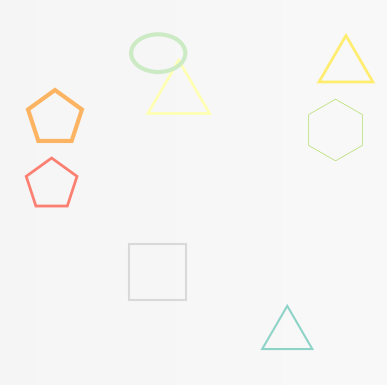[{"shape": "triangle", "thickness": 1.5, "radius": 0.37, "center": [0.741, 0.131]}, {"shape": "triangle", "thickness": 2, "radius": 0.46, "center": [0.461, 0.751]}, {"shape": "pentagon", "thickness": 2, "radius": 0.34, "center": [0.133, 0.521]}, {"shape": "pentagon", "thickness": 3, "radius": 0.37, "center": [0.142, 0.693]}, {"shape": "hexagon", "thickness": 0.5, "radius": 0.4, "center": [0.866, 0.662]}, {"shape": "square", "thickness": 1.5, "radius": 0.36, "center": [0.406, 0.294]}, {"shape": "oval", "thickness": 3, "radius": 0.35, "center": [0.408, 0.862]}, {"shape": "triangle", "thickness": 2, "radius": 0.4, "center": [0.893, 0.827]}]